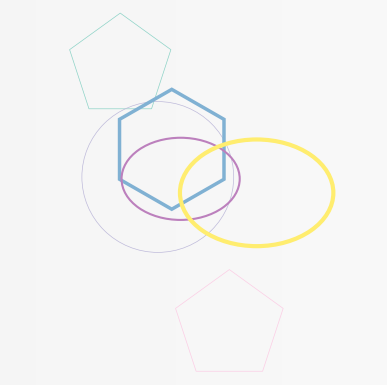[{"shape": "pentagon", "thickness": 0.5, "radius": 0.69, "center": [0.31, 0.829]}, {"shape": "circle", "thickness": 0.5, "radius": 0.98, "center": [0.407, 0.54]}, {"shape": "hexagon", "thickness": 2.5, "radius": 0.78, "center": [0.443, 0.612]}, {"shape": "pentagon", "thickness": 0.5, "radius": 0.73, "center": [0.592, 0.154]}, {"shape": "oval", "thickness": 1.5, "radius": 0.76, "center": [0.466, 0.535]}, {"shape": "oval", "thickness": 3, "radius": 0.99, "center": [0.662, 0.499]}]